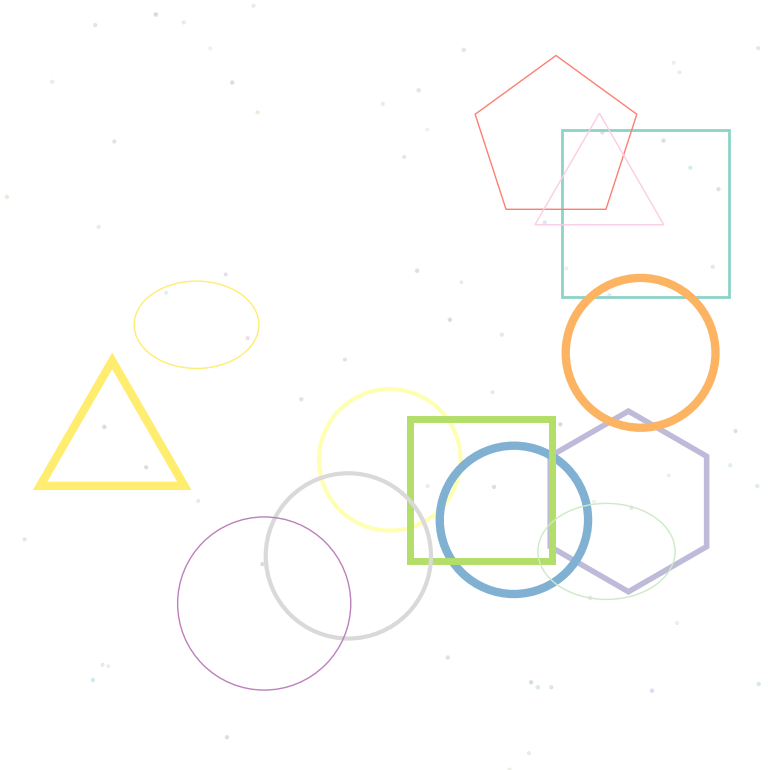[{"shape": "square", "thickness": 1, "radius": 0.54, "center": [0.838, 0.723]}, {"shape": "circle", "thickness": 1.5, "radius": 0.46, "center": [0.506, 0.403]}, {"shape": "hexagon", "thickness": 2, "radius": 0.59, "center": [0.816, 0.349]}, {"shape": "pentagon", "thickness": 0.5, "radius": 0.55, "center": [0.722, 0.818]}, {"shape": "circle", "thickness": 3, "radius": 0.48, "center": [0.667, 0.325]}, {"shape": "circle", "thickness": 3, "radius": 0.49, "center": [0.832, 0.542]}, {"shape": "square", "thickness": 2.5, "radius": 0.46, "center": [0.624, 0.364]}, {"shape": "triangle", "thickness": 0.5, "radius": 0.48, "center": [0.778, 0.756]}, {"shape": "circle", "thickness": 1.5, "radius": 0.54, "center": [0.452, 0.278]}, {"shape": "circle", "thickness": 0.5, "radius": 0.56, "center": [0.343, 0.216]}, {"shape": "oval", "thickness": 0.5, "radius": 0.45, "center": [0.788, 0.284]}, {"shape": "triangle", "thickness": 3, "radius": 0.54, "center": [0.146, 0.423]}, {"shape": "oval", "thickness": 0.5, "radius": 0.4, "center": [0.255, 0.578]}]